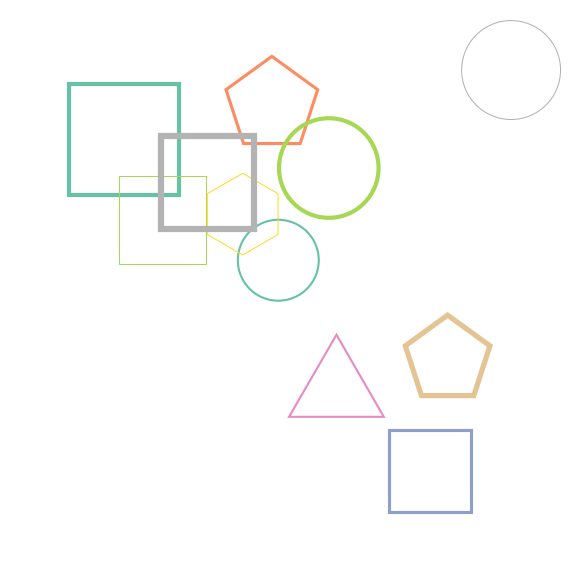[{"shape": "square", "thickness": 2, "radius": 0.48, "center": [0.215, 0.758]}, {"shape": "circle", "thickness": 1, "radius": 0.35, "center": [0.482, 0.548]}, {"shape": "pentagon", "thickness": 1.5, "radius": 0.42, "center": [0.471, 0.818]}, {"shape": "square", "thickness": 1.5, "radius": 0.35, "center": [0.745, 0.183]}, {"shape": "triangle", "thickness": 1, "radius": 0.47, "center": [0.583, 0.325]}, {"shape": "circle", "thickness": 2, "radius": 0.43, "center": [0.569, 0.708]}, {"shape": "square", "thickness": 0.5, "radius": 0.38, "center": [0.282, 0.618]}, {"shape": "hexagon", "thickness": 0.5, "radius": 0.35, "center": [0.42, 0.628]}, {"shape": "pentagon", "thickness": 2.5, "radius": 0.39, "center": [0.775, 0.376]}, {"shape": "square", "thickness": 3, "radius": 0.4, "center": [0.359, 0.683]}, {"shape": "circle", "thickness": 0.5, "radius": 0.43, "center": [0.885, 0.878]}]